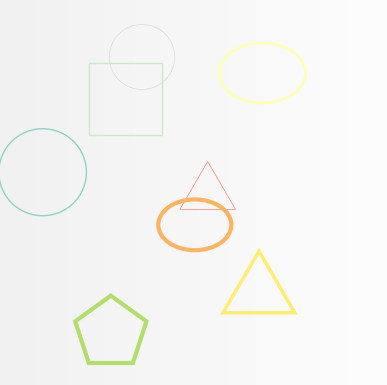[{"shape": "circle", "thickness": 1, "radius": 0.56, "center": [0.11, 0.553]}, {"shape": "oval", "thickness": 2, "radius": 0.56, "center": [0.677, 0.81]}, {"shape": "triangle", "thickness": 0.5, "radius": 0.41, "center": [0.536, 0.498]}, {"shape": "oval", "thickness": 3, "radius": 0.47, "center": [0.503, 0.416]}, {"shape": "pentagon", "thickness": 3, "radius": 0.48, "center": [0.286, 0.135]}, {"shape": "circle", "thickness": 0.5, "radius": 0.42, "center": [0.366, 0.852]}, {"shape": "square", "thickness": 1, "radius": 0.47, "center": [0.325, 0.743]}, {"shape": "triangle", "thickness": 2.5, "radius": 0.53, "center": [0.668, 0.241]}]